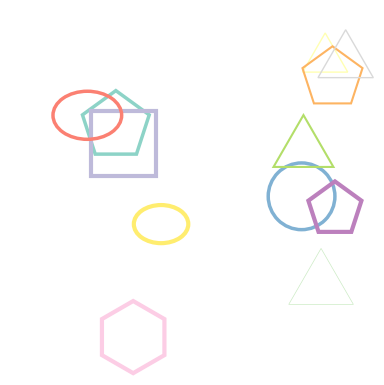[{"shape": "pentagon", "thickness": 2.5, "radius": 0.46, "center": [0.301, 0.673]}, {"shape": "triangle", "thickness": 1, "radius": 0.34, "center": [0.845, 0.847]}, {"shape": "square", "thickness": 3, "radius": 0.42, "center": [0.321, 0.627]}, {"shape": "oval", "thickness": 2.5, "radius": 0.45, "center": [0.227, 0.701]}, {"shape": "circle", "thickness": 2.5, "radius": 0.43, "center": [0.783, 0.49]}, {"shape": "pentagon", "thickness": 1.5, "radius": 0.41, "center": [0.864, 0.798]}, {"shape": "triangle", "thickness": 1.5, "radius": 0.45, "center": [0.788, 0.611]}, {"shape": "hexagon", "thickness": 3, "radius": 0.47, "center": [0.346, 0.124]}, {"shape": "triangle", "thickness": 1, "radius": 0.41, "center": [0.898, 0.84]}, {"shape": "pentagon", "thickness": 3, "radius": 0.36, "center": [0.87, 0.456]}, {"shape": "triangle", "thickness": 0.5, "radius": 0.48, "center": [0.834, 0.258]}, {"shape": "oval", "thickness": 3, "radius": 0.35, "center": [0.418, 0.418]}]